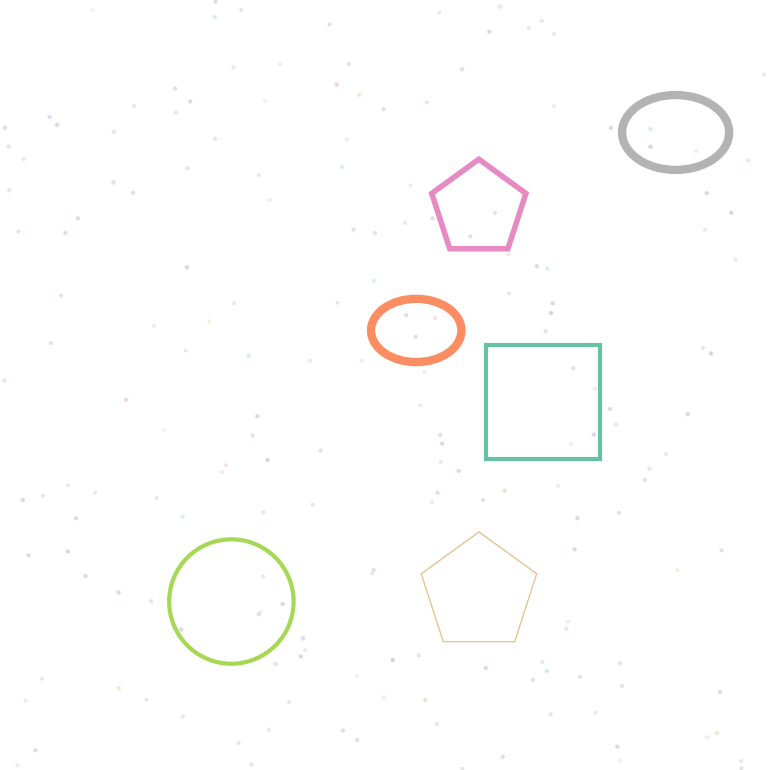[{"shape": "square", "thickness": 1.5, "radius": 0.37, "center": [0.705, 0.478]}, {"shape": "oval", "thickness": 3, "radius": 0.29, "center": [0.541, 0.571]}, {"shape": "pentagon", "thickness": 2, "radius": 0.32, "center": [0.622, 0.729]}, {"shape": "circle", "thickness": 1.5, "radius": 0.4, "center": [0.3, 0.219]}, {"shape": "pentagon", "thickness": 0.5, "radius": 0.39, "center": [0.622, 0.23]}, {"shape": "oval", "thickness": 3, "radius": 0.35, "center": [0.877, 0.828]}]